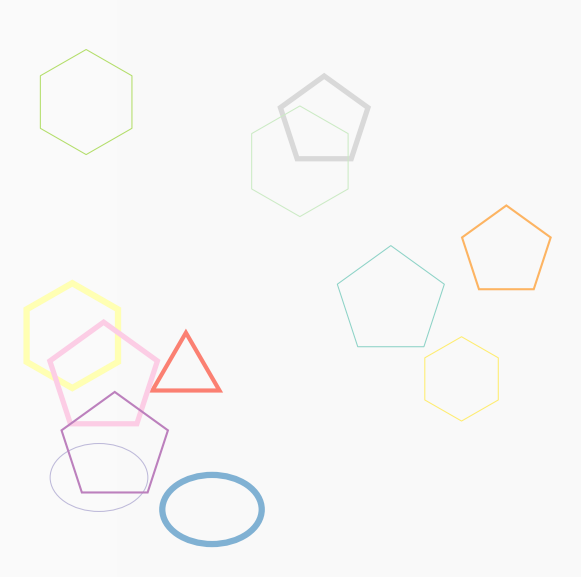[{"shape": "pentagon", "thickness": 0.5, "radius": 0.48, "center": [0.672, 0.477]}, {"shape": "hexagon", "thickness": 3, "radius": 0.45, "center": [0.124, 0.418]}, {"shape": "oval", "thickness": 0.5, "radius": 0.42, "center": [0.17, 0.172]}, {"shape": "triangle", "thickness": 2, "radius": 0.33, "center": [0.32, 0.356]}, {"shape": "oval", "thickness": 3, "radius": 0.43, "center": [0.365, 0.117]}, {"shape": "pentagon", "thickness": 1, "radius": 0.4, "center": [0.871, 0.563]}, {"shape": "hexagon", "thickness": 0.5, "radius": 0.45, "center": [0.148, 0.822]}, {"shape": "pentagon", "thickness": 2.5, "radius": 0.49, "center": [0.178, 0.344]}, {"shape": "pentagon", "thickness": 2.5, "radius": 0.4, "center": [0.558, 0.788]}, {"shape": "pentagon", "thickness": 1, "radius": 0.48, "center": [0.197, 0.224]}, {"shape": "hexagon", "thickness": 0.5, "radius": 0.48, "center": [0.516, 0.72]}, {"shape": "hexagon", "thickness": 0.5, "radius": 0.36, "center": [0.794, 0.343]}]